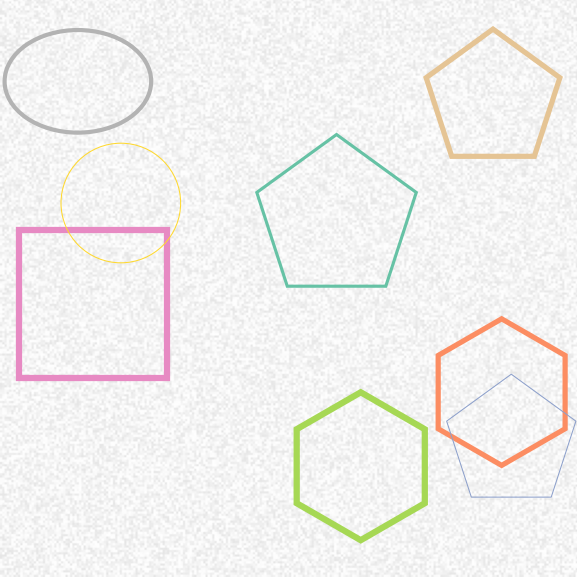[{"shape": "pentagon", "thickness": 1.5, "radius": 0.73, "center": [0.583, 0.621]}, {"shape": "hexagon", "thickness": 2.5, "radius": 0.63, "center": [0.869, 0.32]}, {"shape": "pentagon", "thickness": 0.5, "radius": 0.59, "center": [0.885, 0.234]}, {"shape": "square", "thickness": 3, "radius": 0.64, "center": [0.161, 0.472]}, {"shape": "hexagon", "thickness": 3, "radius": 0.64, "center": [0.625, 0.192]}, {"shape": "circle", "thickness": 0.5, "radius": 0.52, "center": [0.209, 0.648]}, {"shape": "pentagon", "thickness": 2.5, "radius": 0.61, "center": [0.854, 0.827]}, {"shape": "oval", "thickness": 2, "radius": 0.63, "center": [0.135, 0.858]}]